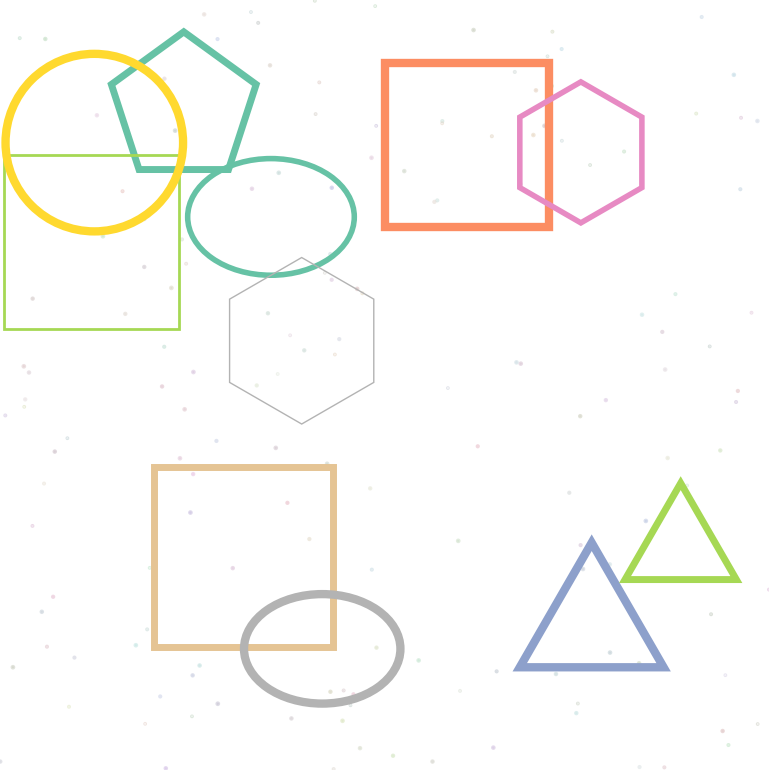[{"shape": "oval", "thickness": 2, "radius": 0.54, "center": [0.352, 0.718]}, {"shape": "pentagon", "thickness": 2.5, "radius": 0.49, "center": [0.239, 0.86]}, {"shape": "square", "thickness": 3, "radius": 0.53, "center": [0.606, 0.812]}, {"shape": "triangle", "thickness": 3, "radius": 0.54, "center": [0.768, 0.187]}, {"shape": "hexagon", "thickness": 2, "radius": 0.46, "center": [0.754, 0.802]}, {"shape": "triangle", "thickness": 2.5, "radius": 0.42, "center": [0.884, 0.289]}, {"shape": "square", "thickness": 1, "radius": 0.57, "center": [0.119, 0.685]}, {"shape": "circle", "thickness": 3, "radius": 0.58, "center": [0.122, 0.815]}, {"shape": "square", "thickness": 2.5, "radius": 0.58, "center": [0.316, 0.277]}, {"shape": "hexagon", "thickness": 0.5, "radius": 0.54, "center": [0.392, 0.557]}, {"shape": "oval", "thickness": 3, "radius": 0.51, "center": [0.418, 0.157]}]